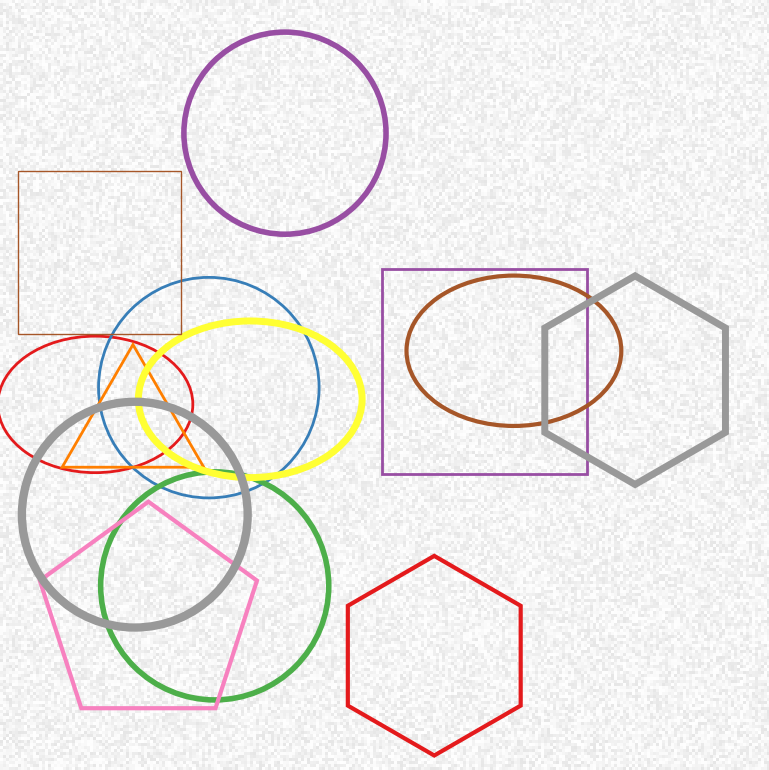[{"shape": "hexagon", "thickness": 1.5, "radius": 0.65, "center": [0.564, 0.148]}, {"shape": "oval", "thickness": 1, "radius": 0.63, "center": [0.124, 0.475]}, {"shape": "circle", "thickness": 1, "radius": 0.72, "center": [0.271, 0.497]}, {"shape": "circle", "thickness": 2, "radius": 0.74, "center": [0.279, 0.239]}, {"shape": "circle", "thickness": 2, "radius": 0.66, "center": [0.37, 0.827]}, {"shape": "square", "thickness": 1, "radius": 0.66, "center": [0.629, 0.517]}, {"shape": "triangle", "thickness": 1, "radius": 0.53, "center": [0.173, 0.446]}, {"shape": "oval", "thickness": 2.5, "radius": 0.73, "center": [0.325, 0.481]}, {"shape": "square", "thickness": 0.5, "radius": 0.53, "center": [0.129, 0.672]}, {"shape": "oval", "thickness": 1.5, "radius": 0.7, "center": [0.667, 0.544]}, {"shape": "pentagon", "thickness": 1.5, "radius": 0.74, "center": [0.193, 0.2]}, {"shape": "circle", "thickness": 3, "radius": 0.73, "center": [0.175, 0.332]}, {"shape": "hexagon", "thickness": 2.5, "radius": 0.68, "center": [0.825, 0.506]}]